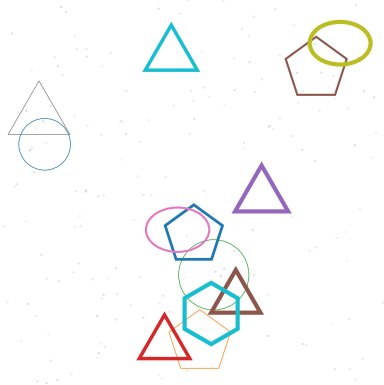[{"shape": "pentagon", "thickness": 2, "radius": 0.39, "center": [0.503, 0.39]}, {"shape": "circle", "thickness": 0.5, "radius": 0.34, "center": [0.116, 0.625]}, {"shape": "pentagon", "thickness": 0.5, "radius": 0.42, "center": [0.519, 0.112]}, {"shape": "circle", "thickness": 0.5, "radius": 0.46, "center": [0.555, 0.286]}, {"shape": "triangle", "thickness": 2.5, "radius": 0.38, "center": [0.427, 0.106]}, {"shape": "triangle", "thickness": 3, "radius": 0.4, "center": [0.679, 0.491]}, {"shape": "pentagon", "thickness": 1.5, "radius": 0.42, "center": [0.821, 0.821]}, {"shape": "triangle", "thickness": 3, "radius": 0.37, "center": [0.612, 0.225]}, {"shape": "oval", "thickness": 1.5, "radius": 0.41, "center": [0.461, 0.403]}, {"shape": "triangle", "thickness": 0.5, "radius": 0.46, "center": [0.101, 0.697]}, {"shape": "oval", "thickness": 3, "radius": 0.4, "center": [0.883, 0.888]}, {"shape": "triangle", "thickness": 2.5, "radius": 0.39, "center": [0.445, 0.857]}, {"shape": "hexagon", "thickness": 3, "radius": 0.4, "center": [0.548, 0.186]}]